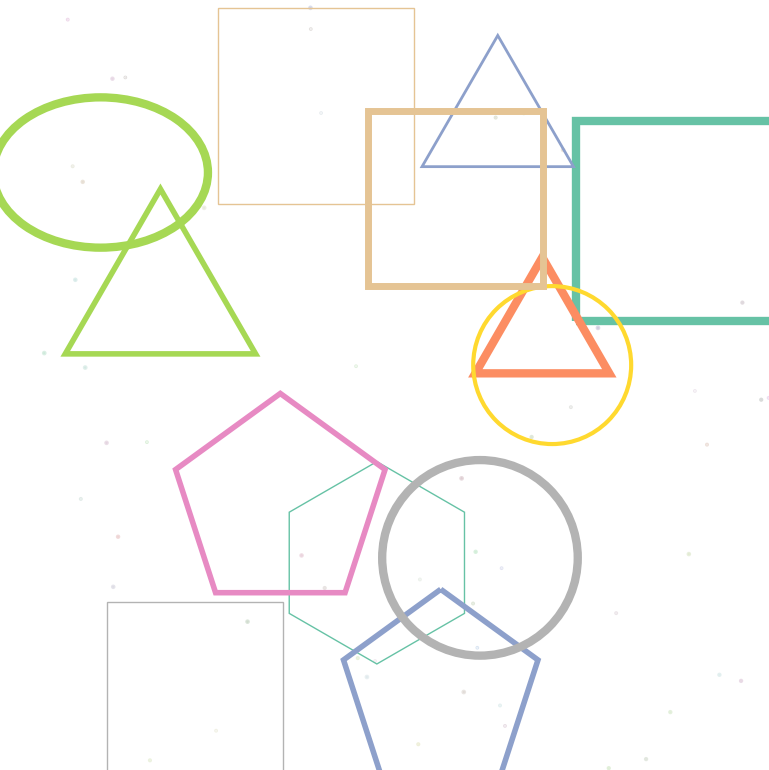[{"shape": "hexagon", "thickness": 0.5, "radius": 0.66, "center": [0.489, 0.269]}, {"shape": "square", "thickness": 3, "radius": 0.65, "center": [0.877, 0.713]}, {"shape": "triangle", "thickness": 3, "radius": 0.5, "center": [0.704, 0.565]}, {"shape": "triangle", "thickness": 1, "radius": 0.57, "center": [0.646, 0.84]}, {"shape": "pentagon", "thickness": 2, "radius": 0.66, "center": [0.572, 0.102]}, {"shape": "pentagon", "thickness": 2, "radius": 0.72, "center": [0.364, 0.346]}, {"shape": "triangle", "thickness": 2, "radius": 0.71, "center": [0.208, 0.612]}, {"shape": "oval", "thickness": 3, "radius": 0.7, "center": [0.131, 0.776]}, {"shape": "circle", "thickness": 1.5, "radius": 0.51, "center": [0.717, 0.526]}, {"shape": "square", "thickness": 2.5, "radius": 0.57, "center": [0.591, 0.742]}, {"shape": "square", "thickness": 0.5, "radius": 0.64, "center": [0.41, 0.863]}, {"shape": "circle", "thickness": 3, "radius": 0.63, "center": [0.623, 0.276]}, {"shape": "square", "thickness": 0.5, "radius": 0.57, "center": [0.253, 0.104]}]